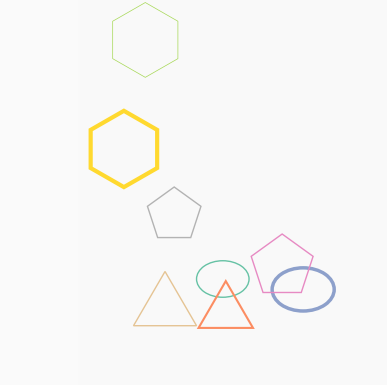[{"shape": "oval", "thickness": 1, "radius": 0.34, "center": [0.575, 0.275]}, {"shape": "triangle", "thickness": 1.5, "radius": 0.41, "center": [0.583, 0.189]}, {"shape": "oval", "thickness": 2.5, "radius": 0.4, "center": [0.782, 0.248]}, {"shape": "pentagon", "thickness": 1, "radius": 0.42, "center": [0.728, 0.308]}, {"shape": "hexagon", "thickness": 0.5, "radius": 0.49, "center": [0.375, 0.896]}, {"shape": "hexagon", "thickness": 3, "radius": 0.5, "center": [0.32, 0.613]}, {"shape": "triangle", "thickness": 1, "radius": 0.47, "center": [0.426, 0.201]}, {"shape": "pentagon", "thickness": 1, "radius": 0.36, "center": [0.45, 0.442]}]